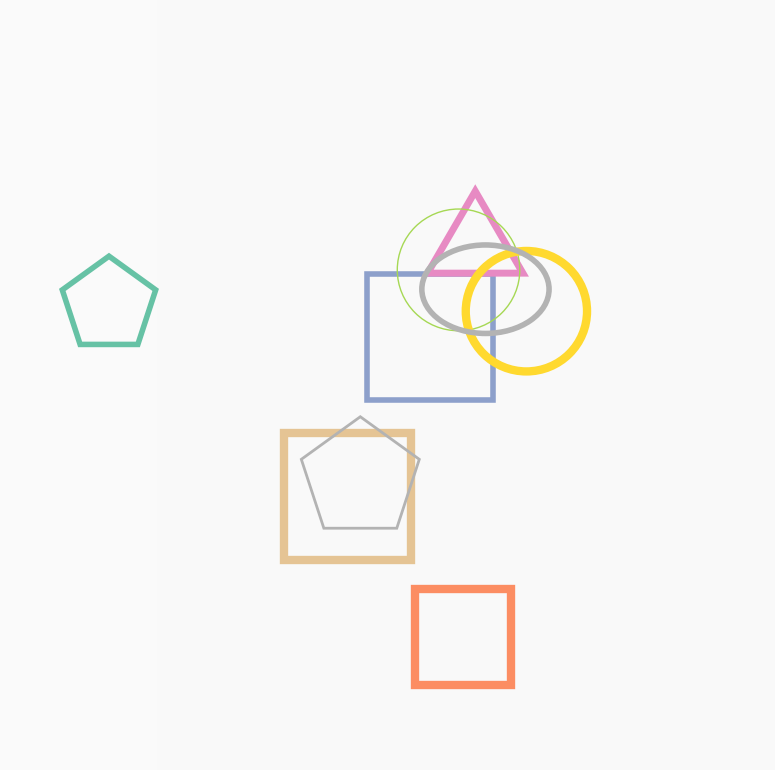[{"shape": "pentagon", "thickness": 2, "radius": 0.32, "center": [0.141, 0.604]}, {"shape": "square", "thickness": 3, "radius": 0.31, "center": [0.597, 0.173]}, {"shape": "square", "thickness": 2, "radius": 0.41, "center": [0.555, 0.562]}, {"shape": "triangle", "thickness": 2.5, "radius": 0.35, "center": [0.613, 0.681]}, {"shape": "circle", "thickness": 0.5, "radius": 0.4, "center": [0.592, 0.649]}, {"shape": "circle", "thickness": 3, "radius": 0.39, "center": [0.679, 0.596]}, {"shape": "square", "thickness": 3, "radius": 0.41, "center": [0.449, 0.355]}, {"shape": "oval", "thickness": 2, "radius": 0.41, "center": [0.626, 0.624]}, {"shape": "pentagon", "thickness": 1, "radius": 0.4, "center": [0.465, 0.379]}]